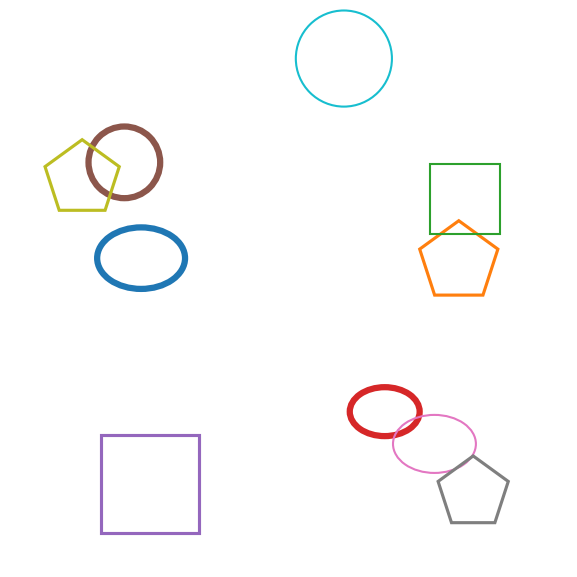[{"shape": "oval", "thickness": 3, "radius": 0.38, "center": [0.244, 0.552]}, {"shape": "pentagon", "thickness": 1.5, "radius": 0.36, "center": [0.794, 0.546]}, {"shape": "square", "thickness": 1, "radius": 0.3, "center": [0.805, 0.654]}, {"shape": "oval", "thickness": 3, "radius": 0.3, "center": [0.666, 0.286]}, {"shape": "square", "thickness": 1.5, "radius": 0.42, "center": [0.26, 0.161]}, {"shape": "circle", "thickness": 3, "radius": 0.31, "center": [0.215, 0.718]}, {"shape": "oval", "thickness": 1, "radius": 0.36, "center": [0.752, 0.23]}, {"shape": "pentagon", "thickness": 1.5, "radius": 0.32, "center": [0.819, 0.146]}, {"shape": "pentagon", "thickness": 1.5, "radius": 0.34, "center": [0.142, 0.69]}, {"shape": "circle", "thickness": 1, "radius": 0.42, "center": [0.595, 0.898]}]